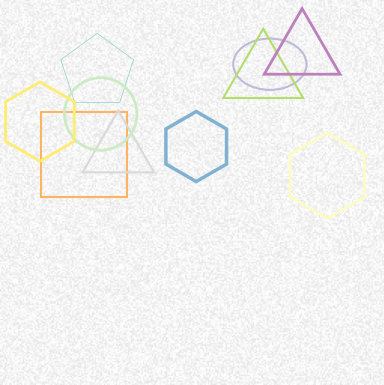[{"shape": "pentagon", "thickness": 0.5, "radius": 0.5, "center": [0.252, 0.814]}, {"shape": "hexagon", "thickness": 1.5, "radius": 0.56, "center": [0.85, 0.544]}, {"shape": "oval", "thickness": 1.5, "radius": 0.48, "center": [0.701, 0.833]}, {"shape": "hexagon", "thickness": 2.5, "radius": 0.45, "center": [0.51, 0.619]}, {"shape": "square", "thickness": 1.5, "radius": 0.55, "center": [0.218, 0.599]}, {"shape": "triangle", "thickness": 1.5, "radius": 0.6, "center": [0.684, 0.805]}, {"shape": "triangle", "thickness": 1.5, "radius": 0.54, "center": [0.307, 0.606]}, {"shape": "triangle", "thickness": 2, "radius": 0.57, "center": [0.785, 0.864]}, {"shape": "circle", "thickness": 2, "radius": 0.47, "center": [0.262, 0.704]}, {"shape": "hexagon", "thickness": 2, "radius": 0.51, "center": [0.104, 0.684]}]